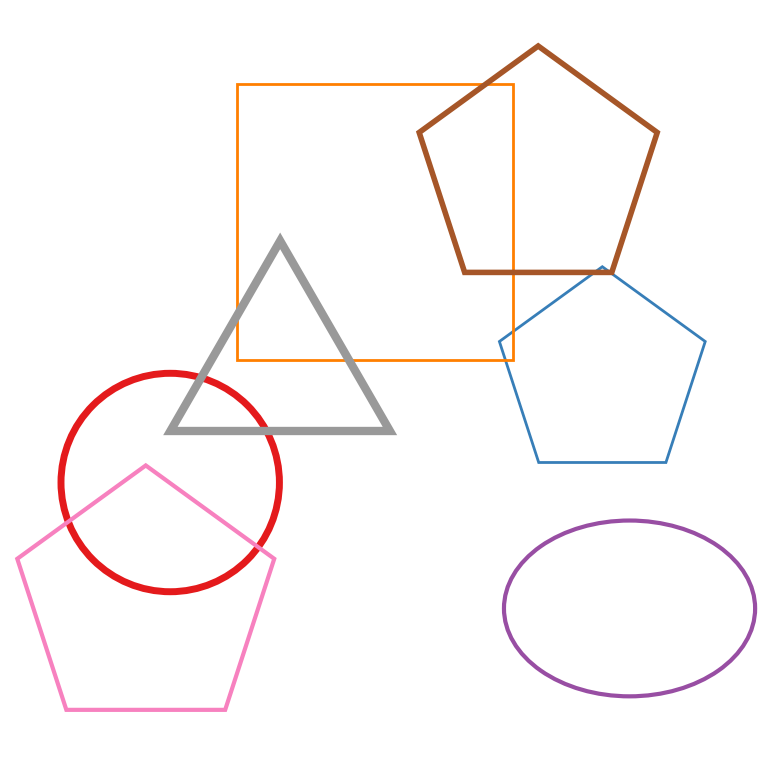[{"shape": "circle", "thickness": 2.5, "radius": 0.71, "center": [0.221, 0.373]}, {"shape": "pentagon", "thickness": 1, "radius": 0.7, "center": [0.782, 0.513]}, {"shape": "oval", "thickness": 1.5, "radius": 0.82, "center": [0.818, 0.21]}, {"shape": "square", "thickness": 1, "radius": 0.9, "center": [0.487, 0.712]}, {"shape": "pentagon", "thickness": 2, "radius": 0.81, "center": [0.699, 0.778]}, {"shape": "pentagon", "thickness": 1.5, "radius": 0.88, "center": [0.189, 0.22]}, {"shape": "triangle", "thickness": 3, "radius": 0.82, "center": [0.364, 0.523]}]